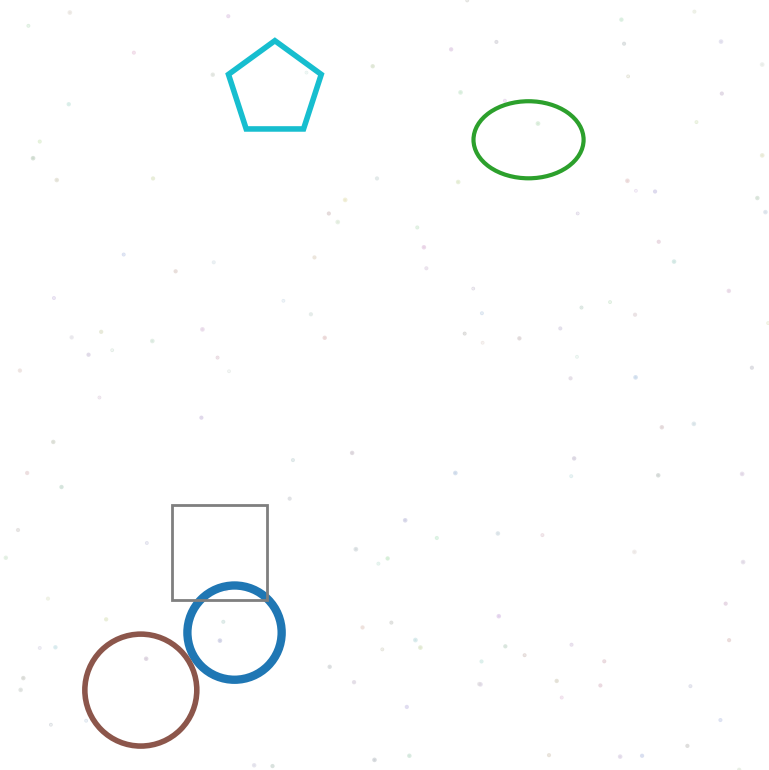[{"shape": "circle", "thickness": 3, "radius": 0.31, "center": [0.305, 0.178]}, {"shape": "oval", "thickness": 1.5, "radius": 0.36, "center": [0.686, 0.818]}, {"shape": "circle", "thickness": 2, "radius": 0.36, "center": [0.183, 0.104]}, {"shape": "square", "thickness": 1, "radius": 0.31, "center": [0.285, 0.283]}, {"shape": "pentagon", "thickness": 2, "radius": 0.32, "center": [0.357, 0.884]}]